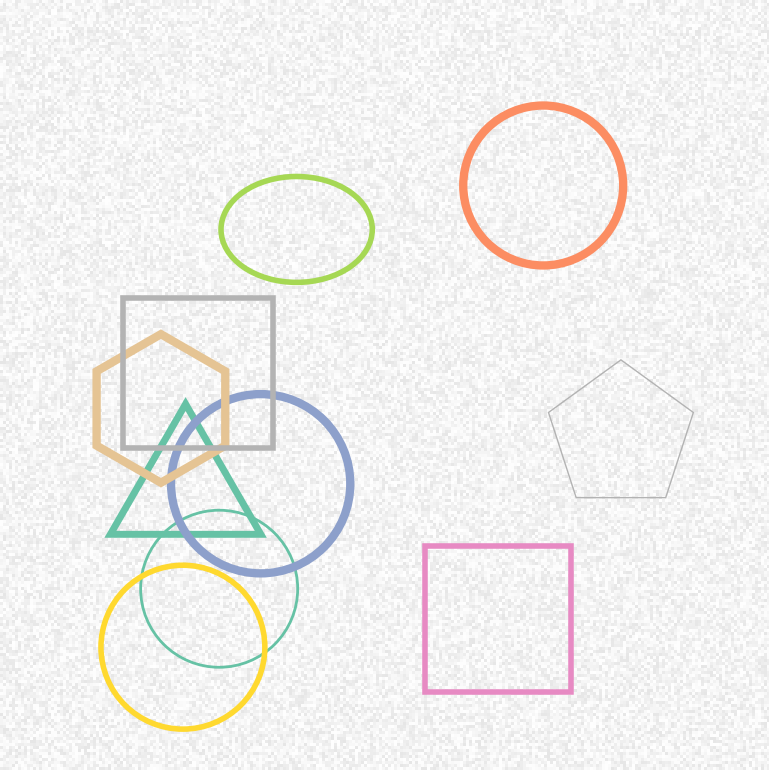[{"shape": "triangle", "thickness": 2.5, "radius": 0.56, "center": [0.241, 0.362]}, {"shape": "circle", "thickness": 1, "radius": 0.51, "center": [0.285, 0.235]}, {"shape": "circle", "thickness": 3, "radius": 0.52, "center": [0.705, 0.759]}, {"shape": "circle", "thickness": 3, "radius": 0.58, "center": [0.339, 0.372]}, {"shape": "square", "thickness": 2, "radius": 0.47, "center": [0.647, 0.196]}, {"shape": "oval", "thickness": 2, "radius": 0.49, "center": [0.385, 0.702]}, {"shape": "circle", "thickness": 2, "radius": 0.53, "center": [0.238, 0.16]}, {"shape": "hexagon", "thickness": 3, "radius": 0.48, "center": [0.209, 0.47]}, {"shape": "pentagon", "thickness": 0.5, "radius": 0.49, "center": [0.806, 0.434]}, {"shape": "square", "thickness": 2, "radius": 0.49, "center": [0.257, 0.515]}]